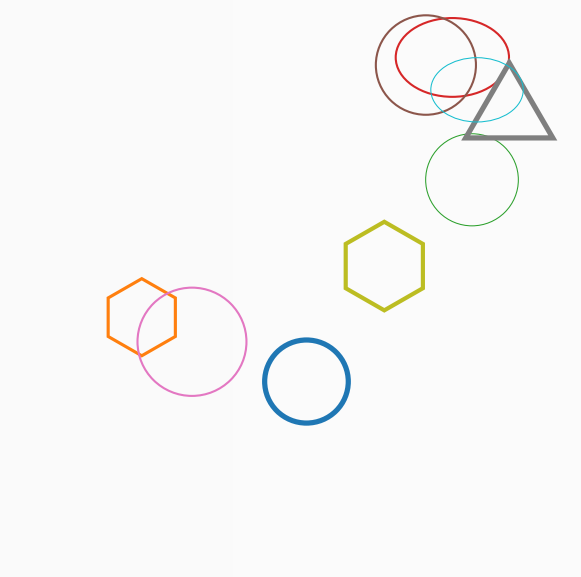[{"shape": "circle", "thickness": 2.5, "radius": 0.36, "center": [0.527, 0.338]}, {"shape": "hexagon", "thickness": 1.5, "radius": 0.33, "center": [0.244, 0.45]}, {"shape": "circle", "thickness": 0.5, "radius": 0.4, "center": [0.812, 0.688]}, {"shape": "oval", "thickness": 1, "radius": 0.49, "center": [0.778, 0.9]}, {"shape": "circle", "thickness": 1, "radius": 0.43, "center": [0.733, 0.887]}, {"shape": "circle", "thickness": 1, "radius": 0.47, "center": [0.33, 0.407]}, {"shape": "triangle", "thickness": 2.5, "radius": 0.43, "center": [0.876, 0.804]}, {"shape": "hexagon", "thickness": 2, "radius": 0.38, "center": [0.661, 0.538]}, {"shape": "oval", "thickness": 0.5, "radius": 0.4, "center": [0.821, 0.844]}]